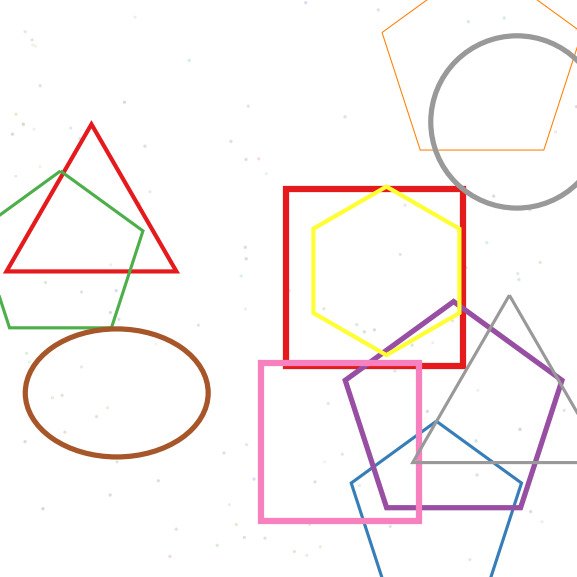[{"shape": "triangle", "thickness": 2, "radius": 0.85, "center": [0.158, 0.614]}, {"shape": "square", "thickness": 3, "radius": 0.77, "center": [0.649, 0.518]}, {"shape": "pentagon", "thickness": 1.5, "radius": 0.77, "center": [0.756, 0.115]}, {"shape": "pentagon", "thickness": 1.5, "radius": 0.75, "center": [0.105, 0.553]}, {"shape": "pentagon", "thickness": 2.5, "radius": 0.99, "center": [0.785, 0.28]}, {"shape": "pentagon", "thickness": 0.5, "radius": 0.91, "center": [0.835, 0.887]}, {"shape": "hexagon", "thickness": 2, "radius": 0.73, "center": [0.669, 0.53]}, {"shape": "oval", "thickness": 2.5, "radius": 0.79, "center": [0.202, 0.319]}, {"shape": "square", "thickness": 3, "radius": 0.68, "center": [0.588, 0.234]}, {"shape": "triangle", "thickness": 1.5, "radius": 0.97, "center": [0.882, 0.295]}, {"shape": "circle", "thickness": 2.5, "radius": 0.75, "center": [0.895, 0.788]}]